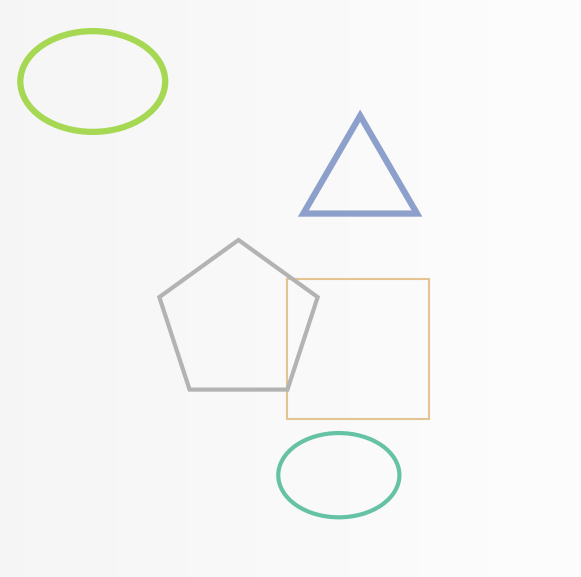[{"shape": "oval", "thickness": 2, "radius": 0.52, "center": [0.583, 0.176]}, {"shape": "triangle", "thickness": 3, "radius": 0.56, "center": [0.62, 0.686]}, {"shape": "oval", "thickness": 3, "radius": 0.62, "center": [0.16, 0.858]}, {"shape": "square", "thickness": 1, "radius": 0.61, "center": [0.616, 0.395]}, {"shape": "pentagon", "thickness": 2, "radius": 0.72, "center": [0.41, 0.44]}]